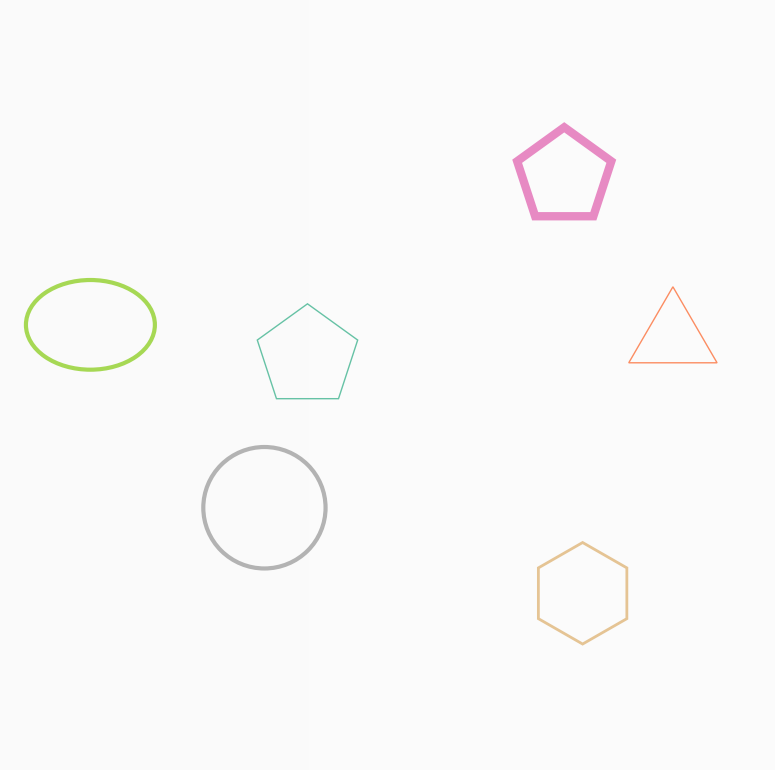[{"shape": "pentagon", "thickness": 0.5, "radius": 0.34, "center": [0.397, 0.537]}, {"shape": "triangle", "thickness": 0.5, "radius": 0.33, "center": [0.868, 0.562]}, {"shape": "pentagon", "thickness": 3, "radius": 0.32, "center": [0.728, 0.771]}, {"shape": "oval", "thickness": 1.5, "radius": 0.42, "center": [0.117, 0.578]}, {"shape": "hexagon", "thickness": 1, "radius": 0.33, "center": [0.752, 0.23]}, {"shape": "circle", "thickness": 1.5, "radius": 0.39, "center": [0.341, 0.341]}]